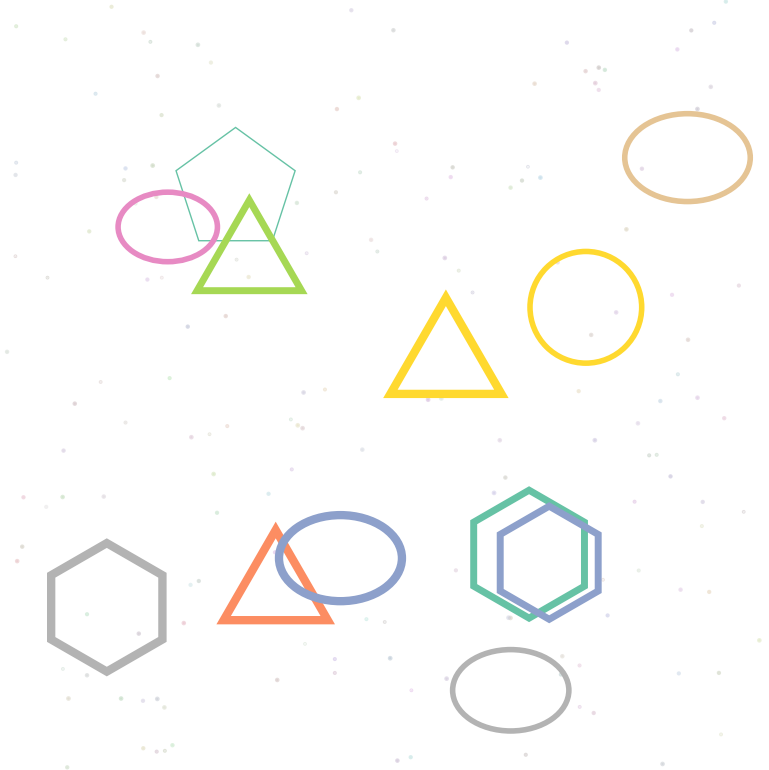[{"shape": "pentagon", "thickness": 0.5, "radius": 0.41, "center": [0.306, 0.753]}, {"shape": "hexagon", "thickness": 2.5, "radius": 0.42, "center": [0.687, 0.28]}, {"shape": "triangle", "thickness": 3, "radius": 0.39, "center": [0.358, 0.234]}, {"shape": "hexagon", "thickness": 2.5, "radius": 0.37, "center": [0.713, 0.269]}, {"shape": "oval", "thickness": 3, "radius": 0.4, "center": [0.442, 0.275]}, {"shape": "oval", "thickness": 2, "radius": 0.32, "center": [0.218, 0.705]}, {"shape": "triangle", "thickness": 2.5, "radius": 0.39, "center": [0.324, 0.662]}, {"shape": "circle", "thickness": 2, "radius": 0.36, "center": [0.761, 0.601]}, {"shape": "triangle", "thickness": 3, "radius": 0.42, "center": [0.579, 0.53]}, {"shape": "oval", "thickness": 2, "radius": 0.41, "center": [0.893, 0.795]}, {"shape": "oval", "thickness": 2, "radius": 0.38, "center": [0.663, 0.104]}, {"shape": "hexagon", "thickness": 3, "radius": 0.42, "center": [0.139, 0.211]}]